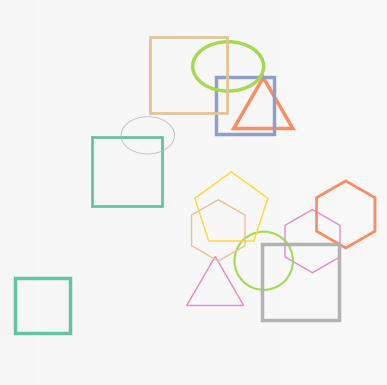[{"shape": "square", "thickness": 2.5, "radius": 0.36, "center": [0.109, 0.206]}, {"shape": "square", "thickness": 2, "radius": 0.45, "center": [0.327, 0.554]}, {"shape": "hexagon", "thickness": 2, "radius": 0.43, "center": [0.892, 0.443]}, {"shape": "triangle", "thickness": 2.5, "radius": 0.44, "center": [0.679, 0.71]}, {"shape": "square", "thickness": 2.5, "radius": 0.37, "center": [0.632, 0.726]}, {"shape": "triangle", "thickness": 1, "radius": 0.42, "center": [0.555, 0.249]}, {"shape": "hexagon", "thickness": 1, "radius": 0.41, "center": [0.806, 0.374]}, {"shape": "oval", "thickness": 2.5, "radius": 0.46, "center": [0.589, 0.827]}, {"shape": "circle", "thickness": 1.5, "radius": 0.38, "center": [0.681, 0.323]}, {"shape": "pentagon", "thickness": 1, "radius": 0.5, "center": [0.597, 0.454]}, {"shape": "hexagon", "thickness": 1, "radius": 0.4, "center": [0.563, 0.402]}, {"shape": "square", "thickness": 2, "radius": 0.49, "center": [0.487, 0.805]}, {"shape": "square", "thickness": 2.5, "radius": 0.5, "center": [0.776, 0.268]}, {"shape": "oval", "thickness": 0.5, "radius": 0.35, "center": [0.381, 0.648]}]